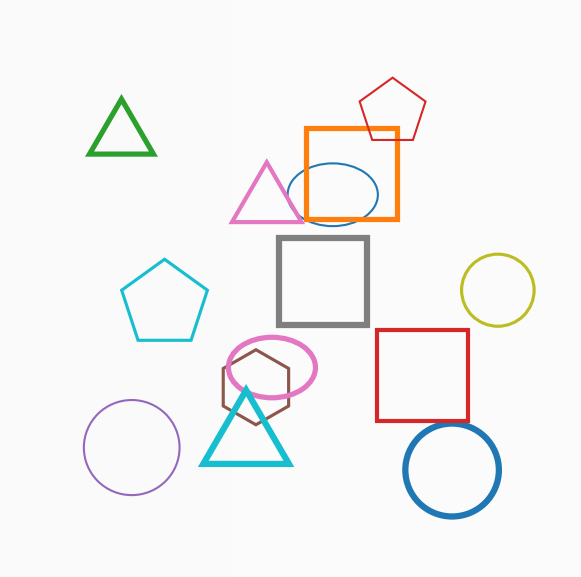[{"shape": "oval", "thickness": 1, "radius": 0.39, "center": [0.572, 0.662]}, {"shape": "circle", "thickness": 3, "radius": 0.4, "center": [0.778, 0.185]}, {"shape": "square", "thickness": 2.5, "radius": 0.39, "center": [0.604, 0.699]}, {"shape": "triangle", "thickness": 2.5, "radius": 0.32, "center": [0.209, 0.764]}, {"shape": "square", "thickness": 2, "radius": 0.39, "center": [0.727, 0.349]}, {"shape": "pentagon", "thickness": 1, "radius": 0.3, "center": [0.675, 0.805]}, {"shape": "circle", "thickness": 1, "radius": 0.41, "center": [0.227, 0.224]}, {"shape": "hexagon", "thickness": 1.5, "radius": 0.32, "center": [0.44, 0.329]}, {"shape": "triangle", "thickness": 2, "radius": 0.35, "center": [0.459, 0.649]}, {"shape": "oval", "thickness": 2.5, "radius": 0.37, "center": [0.468, 0.363]}, {"shape": "square", "thickness": 3, "radius": 0.38, "center": [0.556, 0.511]}, {"shape": "circle", "thickness": 1.5, "radius": 0.31, "center": [0.857, 0.497]}, {"shape": "triangle", "thickness": 3, "radius": 0.43, "center": [0.423, 0.238]}, {"shape": "pentagon", "thickness": 1.5, "radius": 0.39, "center": [0.283, 0.473]}]